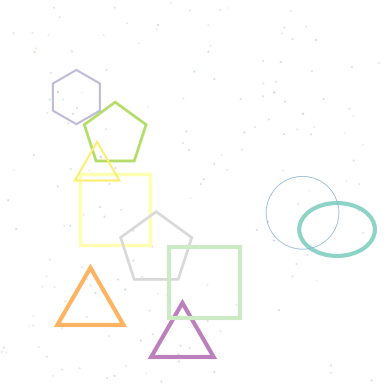[{"shape": "oval", "thickness": 3, "radius": 0.49, "center": [0.876, 0.404]}, {"shape": "square", "thickness": 2.5, "radius": 0.46, "center": [0.299, 0.456]}, {"shape": "hexagon", "thickness": 1.5, "radius": 0.35, "center": [0.198, 0.748]}, {"shape": "circle", "thickness": 0.5, "radius": 0.47, "center": [0.786, 0.447]}, {"shape": "triangle", "thickness": 3, "radius": 0.5, "center": [0.235, 0.206]}, {"shape": "pentagon", "thickness": 2, "radius": 0.42, "center": [0.299, 0.65]}, {"shape": "pentagon", "thickness": 2, "radius": 0.49, "center": [0.406, 0.353]}, {"shape": "triangle", "thickness": 3, "radius": 0.47, "center": [0.474, 0.12]}, {"shape": "square", "thickness": 3, "radius": 0.46, "center": [0.532, 0.266]}, {"shape": "triangle", "thickness": 1.5, "radius": 0.33, "center": [0.252, 0.564]}]